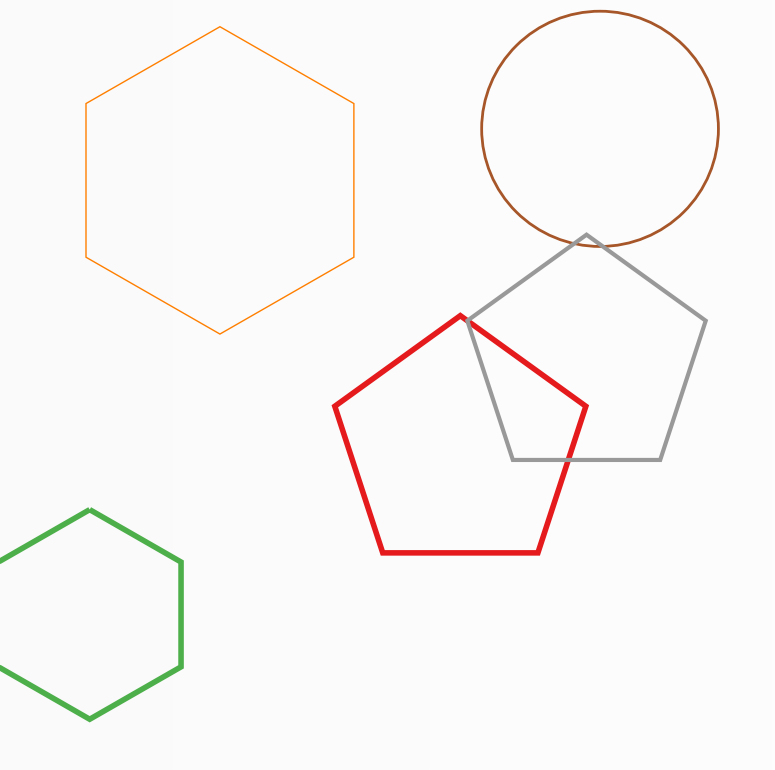[{"shape": "pentagon", "thickness": 2, "radius": 0.85, "center": [0.594, 0.42]}, {"shape": "hexagon", "thickness": 2, "radius": 0.68, "center": [0.116, 0.202]}, {"shape": "hexagon", "thickness": 0.5, "radius": 1.0, "center": [0.284, 0.766]}, {"shape": "circle", "thickness": 1, "radius": 0.76, "center": [0.774, 0.833]}, {"shape": "pentagon", "thickness": 1.5, "radius": 0.81, "center": [0.757, 0.533]}]